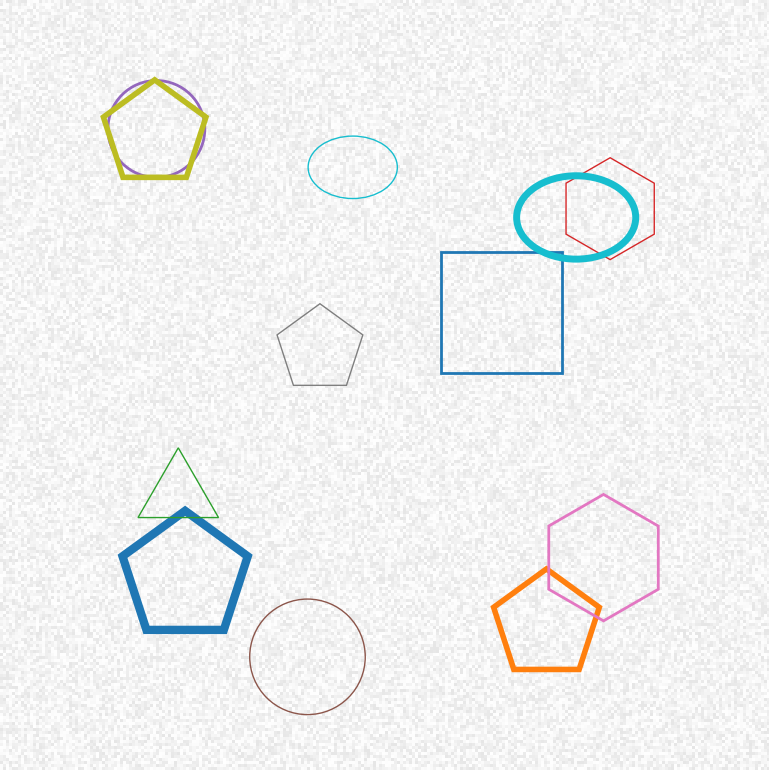[{"shape": "pentagon", "thickness": 3, "radius": 0.43, "center": [0.24, 0.251]}, {"shape": "square", "thickness": 1, "radius": 0.39, "center": [0.651, 0.594]}, {"shape": "pentagon", "thickness": 2, "radius": 0.36, "center": [0.71, 0.189]}, {"shape": "triangle", "thickness": 0.5, "radius": 0.3, "center": [0.232, 0.358]}, {"shape": "hexagon", "thickness": 0.5, "radius": 0.33, "center": [0.792, 0.729]}, {"shape": "circle", "thickness": 1, "radius": 0.31, "center": [0.203, 0.832]}, {"shape": "circle", "thickness": 0.5, "radius": 0.38, "center": [0.399, 0.147]}, {"shape": "hexagon", "thickness": 1, "radius": 0.41, "center": [0.784, 0.276]}, {"shape": "pentagon", "thickness": 0.5, "radius": 0.29, "center": [0.416, 0.547]}, {"shape": "pentagon", "thickness": 2, "radius": 0.35, "center": [0.201, 0.826]}, {"shape": "oval", "thickness": 0.5, "radius": 0.29, "center": [0.458, 0.783]}, {"shape": "oval", "thickness": 2.5, "radius": 0.39, "center": [0.748, 0.718]}]